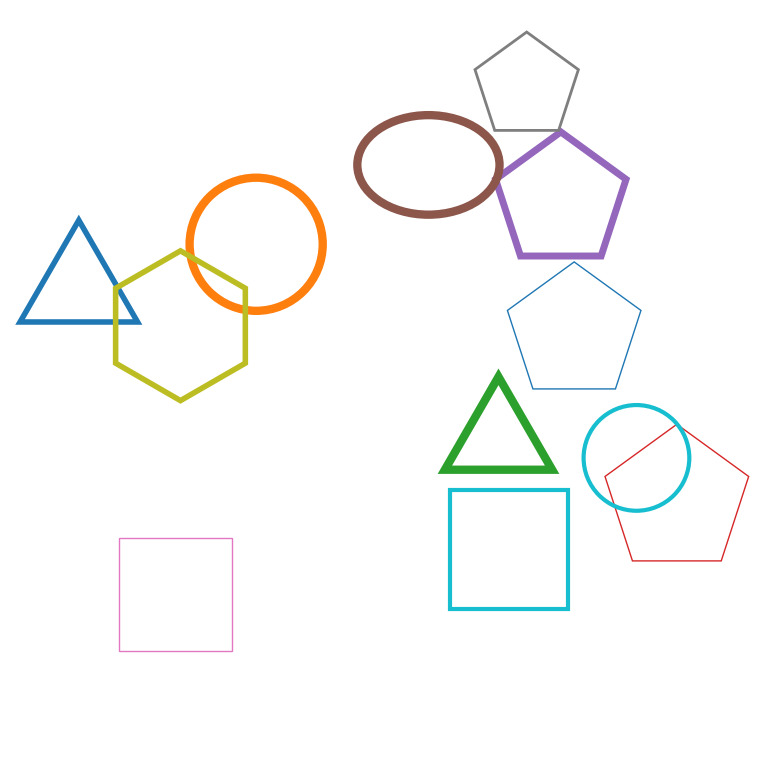[{"shape": "pentagon", "thickness": 0.5, "radius": 0.46, "center": [0.746, 0.569]}, {"shape": "triangle", "thickness": 2, "radius": 0.44, "center": [0.102, 0.626]}, {"shape": "circle", "thickness": 3, "radius": 0.43, "center": [0.333, 0.683]}, {"shape": "triangle", "thickness": 3, "radius": 0.4, "center": [0.647, 0.43]}, {"shape": "pentagon", "thickness": 0.5, "radius": 0.49, "center": [0.879, 0.351]}, {"shape": "pentagon", "thickness": 2.5, "radius": 0.45, "center": [0.728, 0.74]}, {"shape": "oval", "thickness": 3, "radius": 0.46, "center": [0.556, 0.786]}, {"shape": "square", "thickness": 0.5, "radius": 0.37, "center": [0.228, 0.227]}, {"shape": "pentagon", "thickness": 1, "radius": 0.35, "center": [0.684, 0.888]}, {"shape": "hexagon", "thickness": 2, "radius": 0.49, "center": [0.234, 0.577]}, {"shape": "square", "thickness": 1.5, "radius": 0.38, "center": [0.661, 0.286]}, {"shape": "circle", "thickness": 1.5, "radius": 0.34, "center": [0.827, 0.405]}]